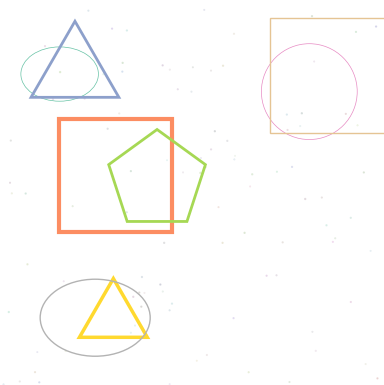[{"shape": "oval", "thickness": 0.5, "radius": 0.5, "center": [0.155, 0.808]}, {"shape": "square", "thickness": 3, "radius": 0.74, "center": [0.3, 0.544]}, {"shape": "triangle", "thickness": 2, "radius": 0.66, "center": [0.195, 0.813]}, {"shape": "circle", "thickness": 0.5, "radius": 0.62, "center": [0.803, 0.762]}, {"shape": "pentagon", "thickness": 2, "radius": 0.66, "center": [0.408, 0.532]}, {"shape": "triangle", "thickness": 2.5, "radius": 0.51, "center": [0.294, 0.175]}, {"shape": "square", "thickness": 1, "radius": 0.74, "center": [0.851, 0.804]}, {"shape": "oval", "thickness": 1, "radius": 0.71, "center": [0.247, 0.175]}]